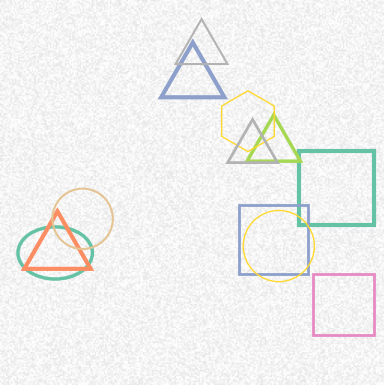[{"shape": "oval", "thickness": 2.5, "radius": 0.48, "center": [0.143, 0.343]}, {"shape": "square", "thickness": 3, "radius": 0.49, "center": [0.874, 0.512]}, {"shape": "triangle", "thickness": 3, "radius": 0.5, "center": [0.149, 0.352]}, {"shape": "square", "thickness": 2, "radius": 0.45, "center": [0.711, 0.378]}, {"shape": "triangle", "thickness": 3, "radius": 0.47, "center": [0.501, 0.795]}, {"shape": "square", "thickness": 2, "radius": 0.39, "center": [0.891, 0.209]}, {"shape": "triangle", "thickness": 2.5, "radius": 0.4, "center": [0.711, 0.621]}, {"shape": "hexagon", "thickness": 1, "radius": 0.39, "center": [0.644, 0.685]}, {"shape": "circle", "thickness": 1, "radius": 0.46, "center": [0.724, 0.361]}, {"shape": "circle", "thickness": 1.5, "radius": 0.39, "center": [0.215, 0.432]}, {"shape": "triangle", "thickness": 2, "radius": 0.37, "center": [0.656, 0.615]}, {"shape": "triangle", "thickness": 1.5, "radius": 0.39, "center": [0.523, 0.873]}]